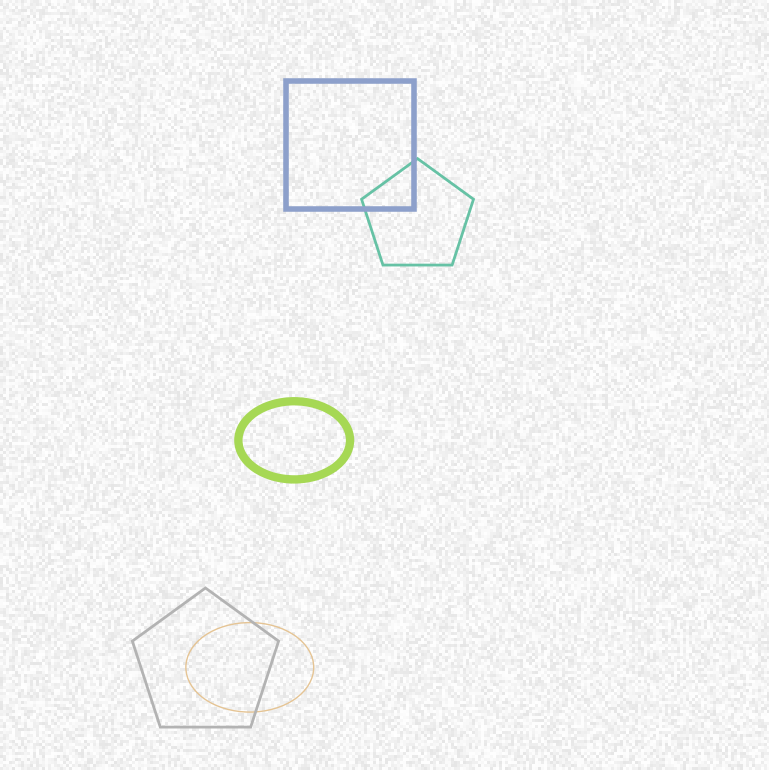[{"shape": "pentagon", "thickness": 1, "radius": 0.38, "center": [0.542, 0.718]}, {"shape": "square", "thickness": 2, "radius": 0.42, "center": [0.454, 0.811]}, {"shape": "oval", "thickness": 3, "radius": 0.36, "center": [0.382, 0.428]}, {"shape": "oval", "thickness": 0.5, "radius": 0.42, "center": [0.324, 0.133]}, {"shape": "pentagon", "thickness": 1, "radius": 0.5, "center": [0.267, 0.137]}]